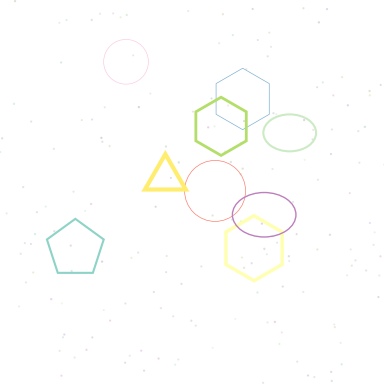[{"shape": "pentagon", "thickness": 1.5, "radius": 0.39, "center": [0.196, 0.354]}, {"shape": "hexagon", "thickness": 2.5, "radius": 0.42, "center": [0.66, 0.355]}, {"shape": "circle", "thickness": 0.5, "radius": 0.4, "center": [0.559, 0.504]}, {"shape": "hexagon", "thickness": 0.5, "radius": 0.4, "center": [0.63, 0.743]}, {"shape": "hexagon", "thickness": 2, "radius": 0.38, "center": [0.574, 0.672]}, {"shape": "circle", "thickness": 0.5, "radius": 0.29, "center": [0.327, 0.84]}, {"shape": "oval", "thickness": 1, "radius": 0.41, "center": [0.686, 0.442]}, {"shape": "oval", "thickness": 1.5, "radius": 0.34, "center": [0.753, 0.655]}, {"shape": "triangle", "thickness": 3, "radius": 0.31, "center": [0.429, 0.538]}]